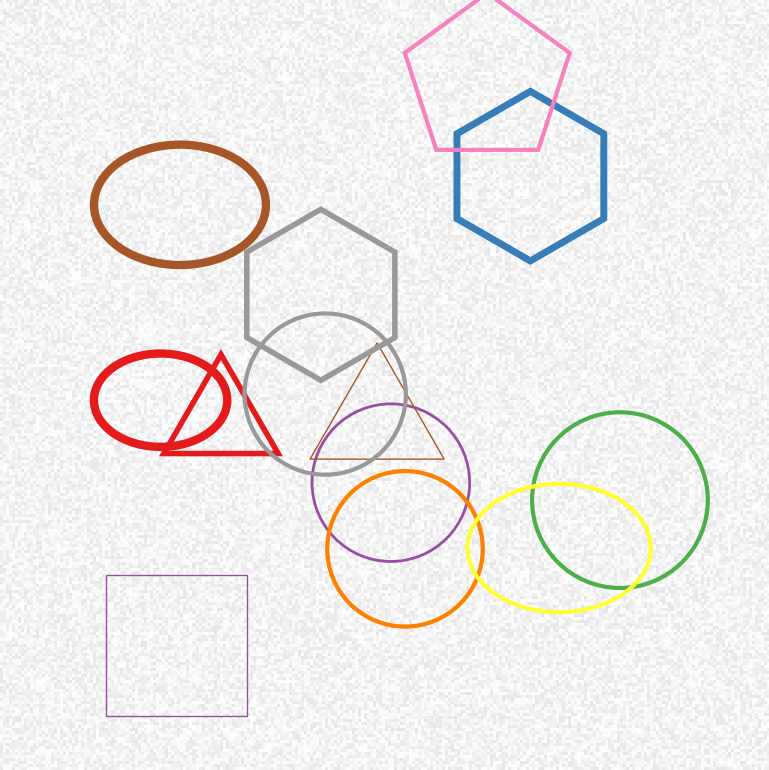[{"shape": "oval", "thickness": 3, "radius": 0.43, "center": [0.209, 0.48]}, {"shape": "triangle", "thickness": 2, "radius": 0.43, "center": [0.287, 0.454]}, {"shape": "hexagon", "thickness": 2.5, "radius": 0.55, "center": [0.689, 0.771]}, {"shape": "circle", "thickness": 1.5, "radius": 0.57, "center": [0.805, 0.35]}, {"shape": "circle", "thickness": 1, "radius": 0.51, "center": [0.508, 0.373]}, {"shape": "square", "thickness": 0.5, "radius": 0.46, "center": [0.229, 0.162]}, {"shape": "circle", "thickness": 1.5, "radius": 0.51, "center": [0.526, 0.287]}, {"shape": "oval", "thickness": 1.5, "radius": 0.6, "center": [0.726, 0.288]}, {"shape": "oval", "thickness": 3, "radius": 0.56, "center": [0.234, 0.734]}, {"shape": "triangle", "thickness": 0.5, "radius": 0.5, "center": [0.49, 0.454]}, {"shape": "pentagon", "thickness": 1.5, "radius": 0.56, "center": [0.633, 0.896]}, {"shape": "circle", "thickness": 1.5, "radius": 0.52, "center": [0.422, 0.488]}, {"shape": "hexagon", "thickness": 2, "radius": 0.56, "center": [0.417, 0.617]}]